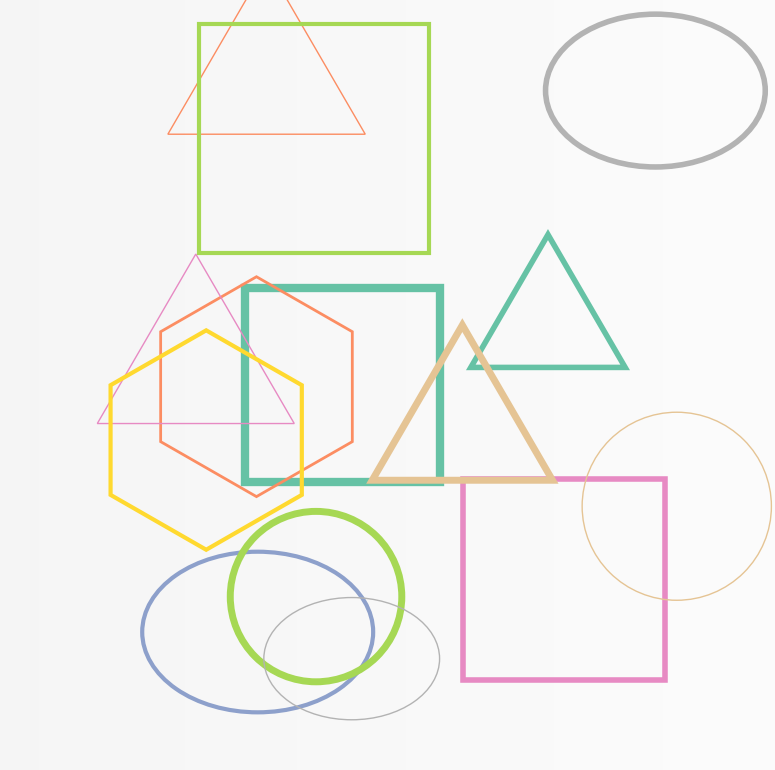[{"shape": "square", "thickness": 3, "radius": 0.63, "center": [0.442, 0.5]}, {"shape": "triangle", "thickness": 2, "radius": 0.57, "center": [0.707, 0.58]}, {"shape": "triangle", "thickness": 0.5, "radius": 0.74, "center": [0.344, 0.899]}, {"shape": "hexagon", "thickness": 1, "radius": 0.71, "center": [0.331, 0.498]}, {"shape": "oval", "thickness": 1.5, "radius": 0.75, "center": [0.333, 0.179]}, {"shape": "square", "thickness": 2, "radius": 0.65, "center": [0.728, 0.248]}, {"shape": "triangle", "thickness": 0.5, "radius": 0.73, "center": [0.253, 0.523]}, {"shape": "circle", "thickness": 2.5, "radius": 0.55, "center": [0.408, 0.225]}, {"shape": "square", "thickness": 1.5, "radius": 0.74, "center": [0.405, 0.821]}, {"shape": "hexagon", "thickness": 1.5, "radius": 0.71, "center": [0.266, 0.429]}, {"shape": "triangle", "thickness": 2.5, "radius": 0.67, "center": [0.597, 0.443]}, {"shape": "circle", "thickness": 0.5, "radius": 0.61, "center": [0.873, 0.343]}, {"shape": "oval", "thickness": 2, "radius": 0.71, "center": [0.846, 0.882]}, {"shape": "oval", "thickness": 0.5, "radius": 0.57, "center": [0.454, 0.145]}]